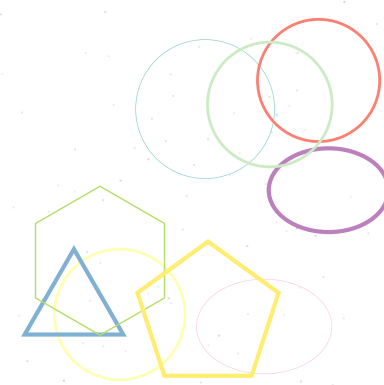[{"shape": "circle", "thickness": 0.5, "radius": 0.9, "center": [0.533, 0.717]}, {"shape": "circle", "thickness": 2, "radius": 0.85, "center": [0.311, 0.183]}, {"shape": "circle", "thickness": 2, "radius": 0.79, "center": [0.828, 0.791]}, {"shape": "triangle", "thickness": 3, "radius": 0.74, "center": [0.192, 0.205]}, {"shape": "hexagon", "thickness": 1, "radius": 0.97, "center": [0.26, 0.323]}, {"shape": "oval", "thickness": 0.5, "radius": 0.88, "center": [0.686, 0.152]}, {"shape": "oval", "thickness": 3, "radius": 0.78, "center": [0.853, 0.506]}, {"shape": "circle", "thickness": 2, "radius": 0.81, "center": [0.701, 0.729]}, {"shape": "pentagon", "thickness": 3, "radius": 0.96, "center": [0.54, 0.18]}]